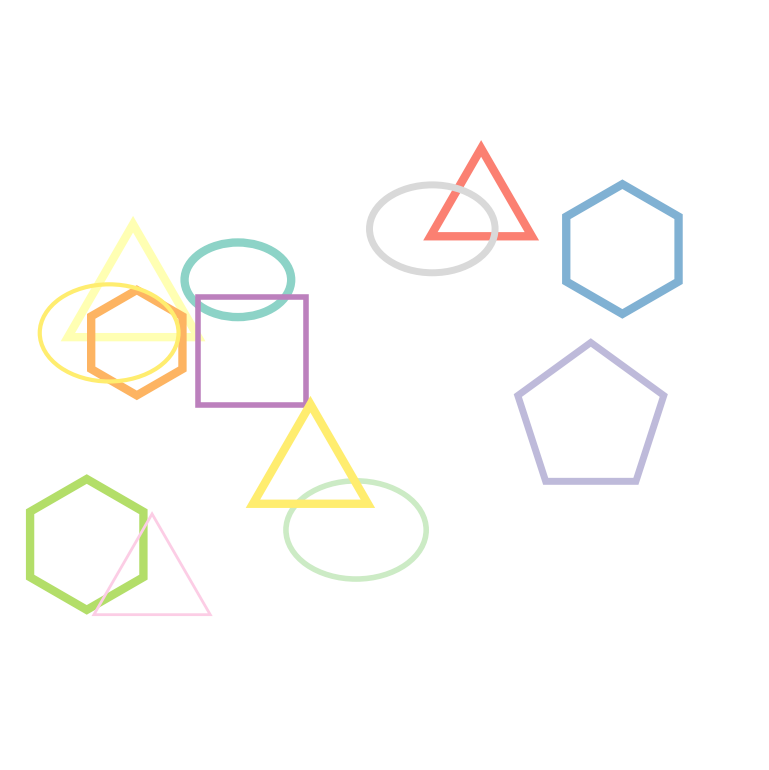[{"shape": "oval", "thickness": 3, "radius": 0.35, "center": [0.309, 0.637]}, {"shape": "triangle", "thickness": 3, "radius": 0.49, "center": [0.173, 0.611]}, {"shape": "pentagon", "thickness": 2.5, "radius": 0.5, "center": [0.767, 0.456]}, {"shape": "triangle", "thickness": 3, "radius": 0.38, "center": [0.625, 0.731]}, {"shape": "hexagon", "thickness": 3, "radius": 0.42, "center": [0.808, 0.677]}, {"shape": "hexagon", "thickness": 3, "radius": 0.34, "center": [0.178, 0.555]}, {"shape": "hexagon", "thickness": 3, "radius": 0.42, "center": [0.113, 0.293]}, {"shape": "triangle", "thickness": 1, "radius": 0.44, "center": [0.197, 0.245]}, {"shape": "oval", "thickness": 2.5, "radius": 0.41, "center": [0.561, 0.703]}, {"shape": "square", "thickness": 2, "radius": 0.35, "center": [0.328, 0.544]}, {"shape": "oval", "thickness": 2, "radius": 0.46, "center": [0.462, 0.312]}, {"shape": "oval", "thickness": 1.5, "radius": 0.45, "center": [0.142, 0.568]}, {"shape": "triangle", "thickness": 3, "radius": 0.43, "center": [0.403, 0.389]}]